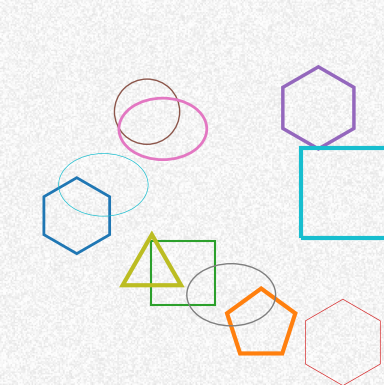[{"shape": "hexagon", "thickness": 2, "radius": 0.49, "center": [0.199, 0.44]}, {"shape": "pentagon", "thickness": 3, "radius": 0.47, "center": [0.678, 0.157]}, {"shape": "square", "thickness": 1.5, "radius": 0.42, "center": [0.474, 0.29]}, {"shape": "hexagon", "thickness": 0.5, "radius": 0.56, "center": [0.891, 0.111]}, {"shape": "hexagon", "thickness": 2.5, "radius": 0.53, "center": [0.827, 0.72]}, {"shape": "circle", "thickness": 1, "radius": 0.42, "center": [0.382, 0.71]}, {"shape": "oval", "thickness": 2, "radius": 0.57, "center": [0.423, 0.665]}, {"shape": "oval", "thickness": 1, "radius": 0.58, "center": [0.601, 0.234]}, {"shape": "triangle", "thickness": 3, "radius": 0.44, "center": [0.394, 0.303]}, {"shape": "square", "thickness": 3, "radius": 0.58, "center": [0.898, 0.498]}, {"shape": "oval", "thickness": 0.5, "radius": 0.58, "center": [0.269, 0.52]}]